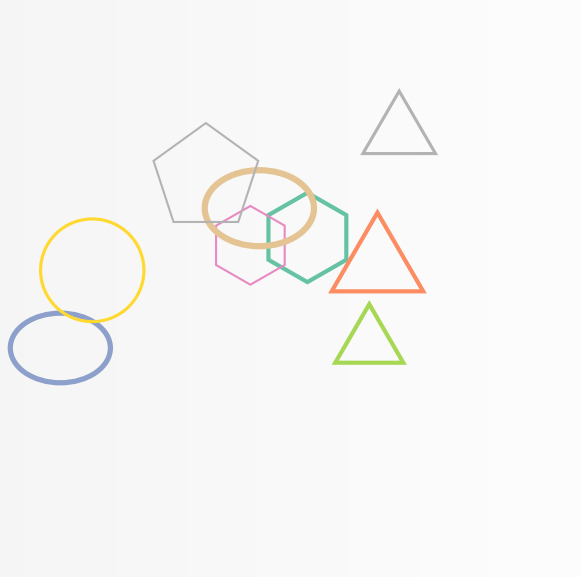[{"shape": "hexagon", "thickness": 2, "radius": 0.39, "center": [0.529, 0.588]}, {"shape": "triangle", "thickness": 2, "radius": 0.45, "center": [0.649, 0.54]}, {"shape": "oval", "thickness": 2.5, "radius": 0.43, "center": [0.104, 0.397]}, {"shape": "hexagon", "thickness": 1, "radius": 0.34, "center": [0.431, 0.574]}, {"shape": "triangle", "thickness": 2, "radius": 0.34, "center": [0.635, 0.405]}, {"shape": "circle", "thickness": 1.5, "radius": 0.44, "center": [0.159, 0.531]}, {"shape": "oval", "thickness": 3, "radius": 0.47, "center": [0.446, 0.639]}, {"shape": "pentagon", "thickness": 1, "radius": 0.47, "center": [0.354, 0.691]}, {"shape": "triangle", "thickness": 1.5, "radius": 0.36, "center": [0.687, 0.769]}]